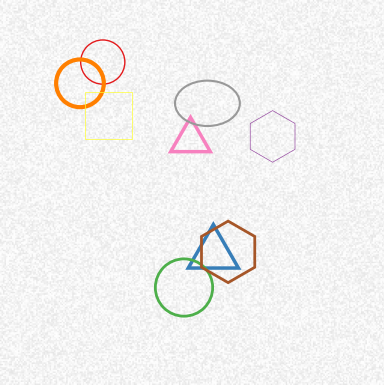[{"shape": "circle", "thickness": 1, "radius": 0.29, "center": [0.267, 0.839]}, {"shape": "triangle", "thickness": 2.5, "radius": 0.38, "center": [0.554, 0.341]}, {"shape": "circle", "thickness": 2, "radius": 0.37, "center": [0.478, 0.253]}, {"shape": "hexagon", "thickness": 0.5, "radius": 0.34, "center": [0.708, 0.646]}, {"shape": "circle", "thickness": 3, "radius": 0.31, "center": [0.208, 0.784]}, {"shape": "square", "thickness": 0.5, "radius": 0.31, "center": [0.282, 0.7]}, {"shape": "hexagon", "thickness": 2, "radius": 0.4, "center": [0.593, 0.346]}, {"shape": "triangle", "thickness": 2.5, "radius": 0.3, "center": [0.495, 0.636]}, {"shape": "oval", "thickness": 1.5, "radius": 0.42, "center": [0.539, 0.732]}]